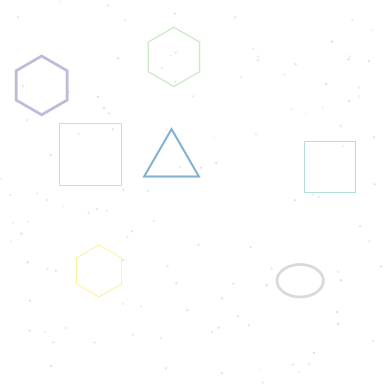[{"shape": "square", "thickness": 0.5, "radius": 0.33, "center": [0.857, 0.568]}, {"shape": "hexagon", "thickness": 2, "radius": 0.38, "center": [0.108, 0.778]}, {"shape": "triangle", "thickness": 1.5, "radius": 0.41, "center": [0.446, 0.583]}, {"shape": "square", "thickness": 0.5, "radius": 0.4, "center": [0.234, 0.599]}, {"shape": "oval", "thickness": 2, "radius": 0.3, "center": [0.78, 0.271]}, {"shape": "hexagon", "thickness": 1, "radius": 0.38, "center": [0.452, 0.852]}, {"shape": "hexagon", "thickness": 0.5, "radius": 0.34, "center": [0.257, 0.296]}]